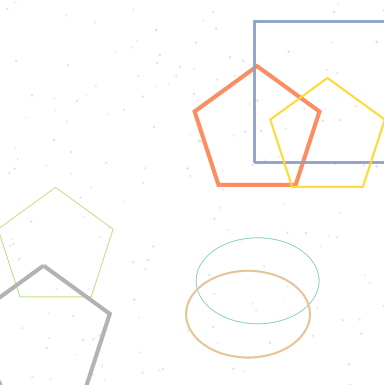[{"shape": "oval", "thickness": 0.5, "radius": 0.8, "center": [0.669, 0.271]}, {"shape": "pentagon", "thickness": 3, "radius": 0.85, "center": [0.668, 0.658]}, {"shape": "square", "thickness": 2, "radius": 0.92, "center": [0.844, 0.762]}, {"shape": "pentagon", "thickness": 0.5, "radius": 0.79, "center": [0.144, 0.356]}, {"shape": "pentagon", "thickness": 1.5, "radius": 0.78, "center": [0.851, 0.641]}, {"shape": "oval", "thickness": 1.5, "radius": 0.8, "center": [0.644, 0.184]}, {"shape": "pentagon", "thickness": 3, "radius": 0.91, "center": [0.113, 0.129]}]